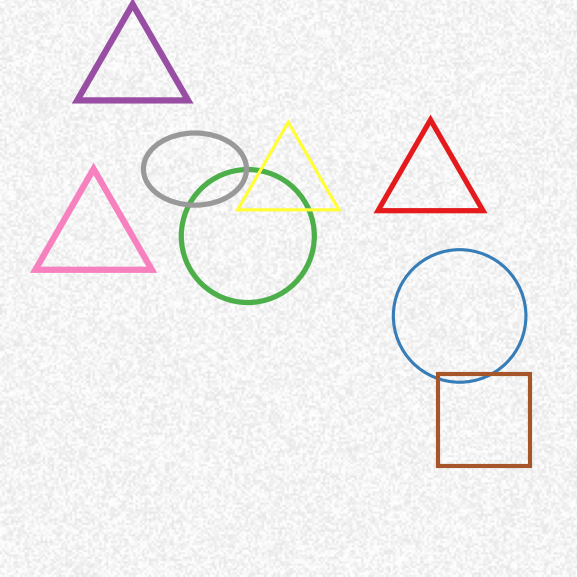[{"shape": "triangle", "thickness": 2.5, "radius": 0.52, "center": [0.745, 0.687]}, {"shape": "circle", "thickness": 1.5, "radius": 0.57, "center": [0.796, 0.452]}, {"shape": "circle", "thickness": 2.5, "radius": 0.58, "center": [0.429, 0.59]}, {"shape": "triangle", "thickness": 3, "radius": 0.55, "center": [0.23, 0.881]}, {"shape": "triangle", "thickness": 1.5, "radius": 0.51, "center": [0.499, 0.686]}, {"shape": "square", "thickness": 2, "radius": 0.4, "center": [0.838, 0.272]}, {"shape": "triangle", "thickness": 3, "radius": 0.58, "center": [0.162, 0.59]}, {"shape": "oval", "thickness": 2.5, "radius": 0.45, "center": [0.338, 0.706]}]